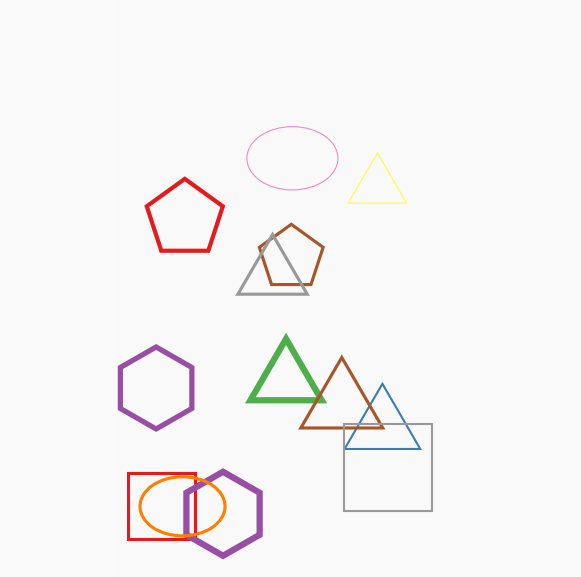[{"shape": "pentagon", "thickness": 2, "radius": 0.34, "center": [0.318, 0.621]}, {"shape": "square", "thickness": 1.5, "radius": 0.29, "center": [0.278, 0.123]}, {"shape": "triangle", "thickness": 1, "radius": 0.38, "center": [0.658, 0.259]}, {"shape": "triangle", "thickness": 3, "radius": 0.35, "center": [0.492, 0.341]}, {"shape": "hexagon", "thickness": 2.5, "radius": 0.36, "center": [0.269, 0.327]}, {"shape": "hexagon", "thickness": 3, "radius": 0.36, "center": [0.384, 0.109]}, {"shape": "oval", "thickness": 1.5, "radius": 0.37, "center": [0.314, 0.122]}, {"shape": "triangle", "thickness": 0.5, "radius": 0.29, "center": [0.649, 0.676]}, {"shape": "triangle", "thickness": 1.5, "radius": 0.41, "center": [0.588, 0.299]}, {"shape": "pentagon", "thickness": 1.5, "radius": 0.29, "center": [0.501, 0.553]}, {"shape": "oval", "thickness": 0.5, "radius": 0.39, "center": [0.503, 0.725]}, {"shape": "square", "thickness": 1, "radius": 0.38, "center": [0.668, 0.19]}, {"shape": "triangle", "thickness": 1.5, "radius": 0.34, "center": [0.469, 0.524]}]